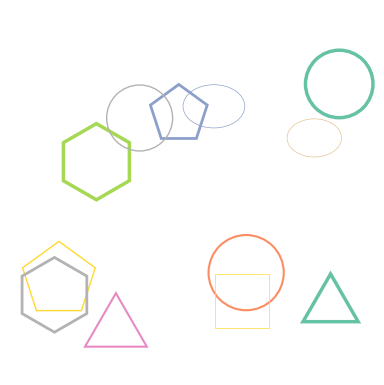[{"shape": "triangle", "thickness": 2.5, "radius": 0.41, "center": [0.859, 0.206]}, {"shape": "circle", "thickness": 2.5, "radius": 0.44, "center": [0.881, 0.782]}, {"shape": "circle", "thickness": 1.5, "radius": 0.49, "center": [0.639, 0.292]}, {"shape": "pentagon", "thickness": 2, "radius": 0.39, "center": [0.464, 0.703]}, {"shape": "oval", "thickness": 0.5, "radius": 0.4, "center": [0.556, 0.724]}, {"shape": "triangle", "thickness": 1.5, "radius": 0.46, "center": [0.301, 0.146]}, {"shape": "hexagon", "thickness": 2.5, "radius": 0.49, "center": [0.25, 0.58]}, {"shape": "square", "thickness": 0.5, "radius": 0.35, "center": [0.629, 0.219]}, {"shape": "pentagon", "thickness": 1, "radius": 0.5, "center": [0.153, 0.274]}, {"shape": "oval", "thickness": 0.5, "radius": 0.35, "center": [0.816, 0.642]}, {"shape": "hexagon", "thickness": 2, "radius": 0.49, "center": [0.141, 0.234]}, {"shape": "circle", "thickness": 1, "radius": 0.43, "center": [0.363, 0.694]}]